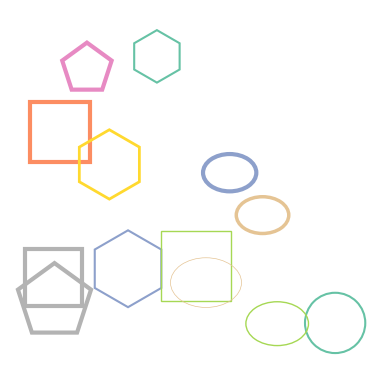[{"shape": "circle", "thickness": 1.5, "radius": 0.39, "center": [0.87, 0.161]}, {"shape": "hexagon", "thickness": 1.5, "radius": 0.34, "center": [0.408, 0.854]}, {"shape": "square", "thickness": 3, "radius": 0.39, "center": [0.155, 0.657]}, {"shape": "hexagon", "thickness": 1.5, "radius": 0.5, "center": [0.333, 0.302]}, {"shape": "oval", "thickness": 3, "radius": 0.35, "center": [0.597, 0.551]}, {"shape": "pentagon", "thickness": 3, "radius": 0.34, "center": [0.226, 0.822]}, {"shape": "oval", "thickness": 1, "radius": 0.41, "center": [0.72, 0.159]}, {"shape": "square", "thickness": 1, "radius": 0.45, "center": [0.509, 0.31]}, {"shape": "hexagon", "thickness": 2, "radius": 0.45, "center": [0.284, 0.573]}, {"shape": "oval", "thickness": 2.5, "radius": 0.34, "center": [0.682, 0.441]}, {"shape": "oval", "thickness": 0.5, "radius": 0.46, "center": [0.535, 0.266]}, {"shape": "pentagon", "thickness": 3, "radius": 0.5, "center": [0.142, 0.217]}, {"shape": "square", "thickness": 3, "radius": 0.37, "center": [0.139, 0.278]}]